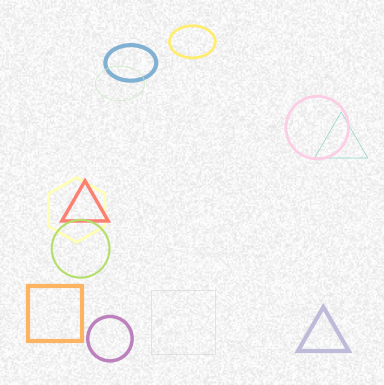[{"shape": "triangle", "thickness": 0.5, "radius": 0.4, "center": [0.886, 0.629]}, {"shape": "hexagon", "thickness": 2, "radius": 0.42, "center": [0.199, 0.455]}, {"shape": "triangle", "thickness": 3, "radius": 0.38, "center": [0.84, 0.126]}, {"shape": "triangle", "thickness": 2.5, "radius": 0.35, "center": [0.221, 0.461]}, {"shape": "oval", "thickness": 3, "radius": 0.33, "center": [0.34, 0.837]}, {"shape": "square", "thickness": 3, "radius": 0.36, "center": [0.143, 0.185]}, {"shape": "circle", "thickness": 1.5, "radius": 0.38, "center": [0.209, 0.354]}, {"shape": "circle", "thickness": 2, "radius": 0.41, "center": [0.824, 0.669]}, {"shape": "square", "thickness": 0.5, "radius": 0.41, "center": [0.476, 0.163]}, {"shape": "circle", "thickness": 2.5, "radius": 0.29, "center": [0.286, 0.12]}, {"shape": "oval", "thickness": 0.5, "radius": 0.32, "center": [0.312, 0.783]}, {"shape": "oval", "thickness": 2, "radius": 0.3, "center": [0.5, 0.891]}]